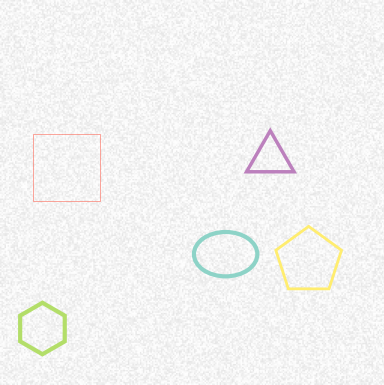[{"shape": "oval", "thickness": 3, "radius": 0.41, "center": [0.586, 0.34]}, {"shape": "square", "thickness": 0.5, "radius": 0.43, "center": [0.173, 0.564]}, {"shape": "hexagon", "thickness": 3, "radius": 0.33, "center": [0.11, 0.147]}, {"shape": "triangle", "thickness": 2.5, "radius": 0.36, "center": [0.702, 0.589]}, {"shape": "pentagon", "thickness": 2, "radius": 0.45, "center": [0.802, 0.322]}]